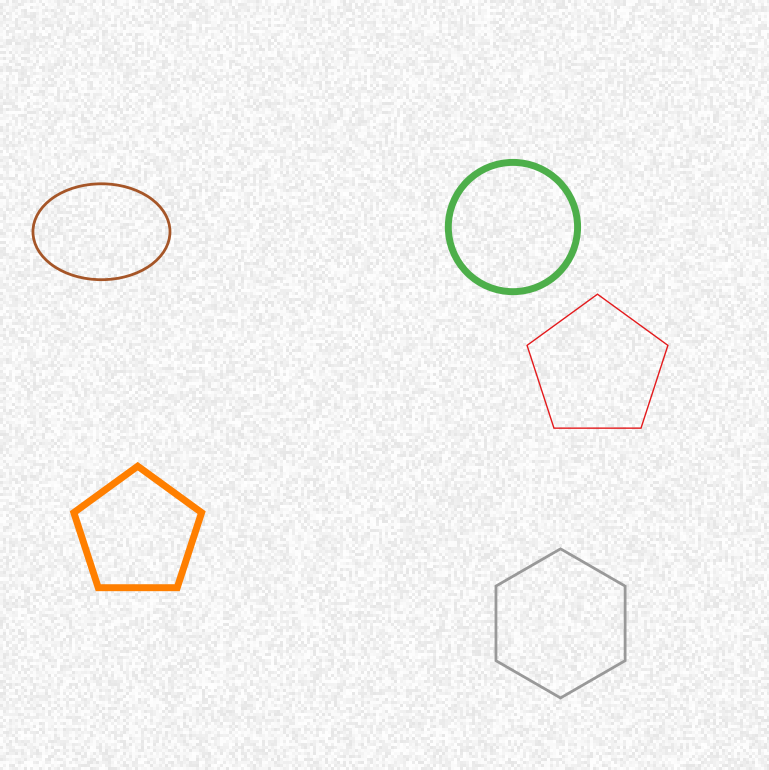[{"shape": "pentagon", "thickness": 0.5, "radius": 0.48, "center": [0.776, 0.522]}, {"shape": "circle", "thickness": 2.5, "radius": 0.42, "center": [0.666, 0.705]}, {"shape": "pentagon", "thickness": 2.5, "radius": 0.44, "center": [0.179, 0.307]}, {"shape": "oval", "thickness": 1, "radius": 0.44, "center": [0.132, 0.699]}, {"shape": "hexagon", "thickness": 1, "radius": 0.48, "center": [0.728, 0.19]}]